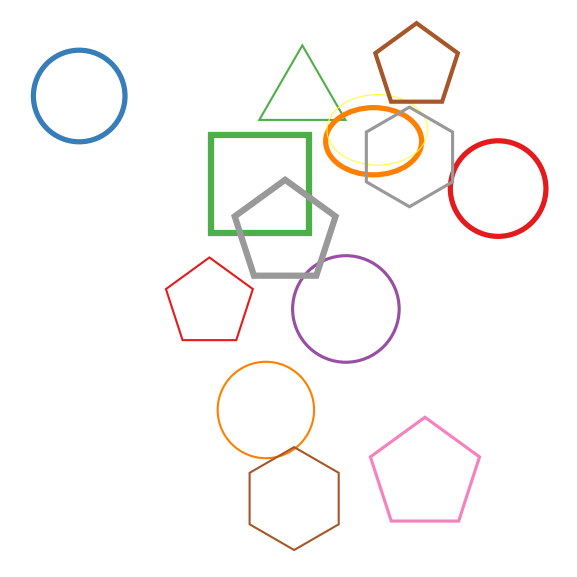[{"shape": "pentagon", "thickness": 1, "radius": 0.4, "center": [0.363, 0.474]}, {"shape": "circle", "thickness": 2.5, "radius": 0.41, "center": [0.863, 0.673]}, {"shape": "circle", "thickness": 2.5, "radius": 0.4, "center": [0.137, 0.833]}, {"shape": "triangle", "thickness": 1, "radius": 0.43, "center": [0.524, 0.835]}, {"shape": "square", "thickness": 3, "radius": 0.42, "center": [0.451, 0.681]}, {"shape": "circle", "thickness": 1.5, "radius": 0.46, "center": [0.599, 0.464]}, {"shape": "circle", "thickness": 1, "radius": 0.42, "center": [0.46, 0.289]}, {"shape": "oval", "thickness": 2.5, "radius": 0.42, "center": [0.647, 0.755]}, {"shape": "oval", "thickness": 0.5, "radius": 0.44, "center": [0.653, 0.774]}, {"shape": "hexagon", "thickness": 1, "radius": 0.45, "center": [0.509, 0.136]}, {"shape": "pentagon", "thickness": 2, "radius": 0.38, "center": [0.721, 0.884]}, {"shape": "pentagon", "thickness": 1.5, "radius": 0.5, "center": [0.736, 0.177]}, {"shape": "hexagon", "thickness": 1.5, "radius": 0.43, "center": [0.709, 0.727]}, {"shape": "pentagon", "thickness": 3, "radius": 0.46, "center": [0.494, 0.596]}]